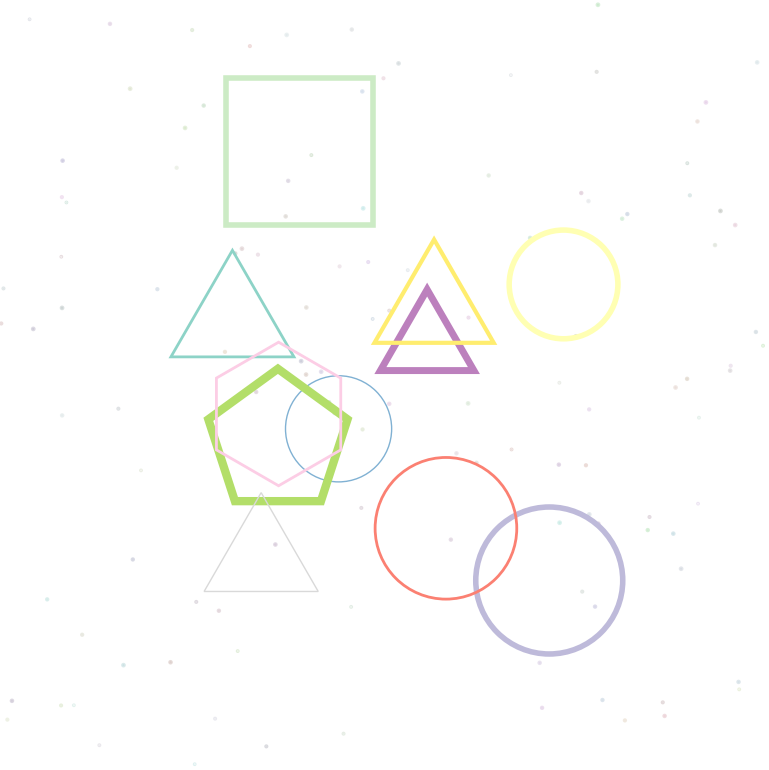[{"shape": "triangle", "thickness": 1, "radius": 0.46, "center": [0.302, 0.583]}, {"shape": "circle", "thickness": 2, "radius": 0.35, "center": [0.732, 0.631]}, {"shape": "circle", "thickness": 2, "radius": 0.48, "center": [0.713, 0.246]}, {"shape": "circle", "thickness": 1, "radius": 0.46, "center": [0.579, 0.314]}, {"shape": "circle", "thickness": 0.5, "radius": 0.34, "center": [0.44, 0.443]}, {"shape": "pentagon", "thickness": 3, "radius": 0.48, "center": [0.361, 0.426]}, {"shape": "hexagon", "thickness": 1, "radius": 0.47, "center": [0.362, 0.462]}, {"shape": "triangle", "thickness": 0.5, "radius": 0.43, "center": [0.339, 0.275]}, {"shape": "triangle", "thickness": 2.5, "radius": 0.35, "center": [0.555, 0.554]}, {"shape": "square", "thickness": 2, "radius": 0.48, "center": [0.389, 0.803]}, {"shape": "triangle", "thickness": 1.5, "radius": 0.45, "center": [0.564, 0.599]}]